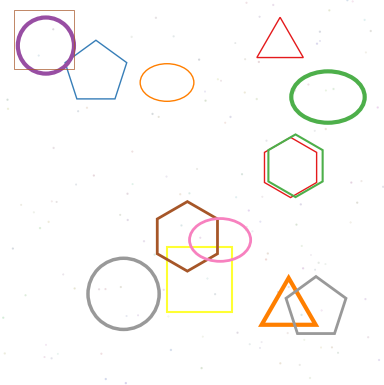[{"shape": "triangle", "thickness": 1, "radius": 0.35, "center": [0.728, 0.885]}, {"shape": "hexagon", "thickness": 1, "radius": 0.39, "center": [0.755, 0.565]}, {"shape": "pentagon", "thickness": 1, "radius": 0.42, "center": [0.249, 0.811]}, {"shape": "oval", "thickness": 3, "radius": 0.48, "center": [0.852, 0.748]}, {"shape": "hexagon", "thickness": 1.5, "radius": 0.41, "center": [0.768, 0.569]}, {"shape": "circle", "thickness": 3, "radius": 0.36, "center": [0.119, 0.882]}, {"shape": "oval", "thickness": 1, "radius": 0.35, "center": [0.434, 0.786]}, {"shape": "triangle", "thickness": 3, "radius": 0.4, "center": [0.75, 0.197]}, {"shape": "square", "thickness": 1.5, "radius": 0.42, "center": [0.518, 0.274]}, {"shape": "square", "thickness": 0.5, "radius": 0.39, "center": [0.114, 0.897]}, {"shape": "hexagon", "thickness": 2, "radius": 0.45, "center": [0.487, 0.386]}, {"shape": "oval", "thickness": 2, "radius": 0.4, "center": [0.572, 0.377]}, {"shape": "circle", "thickness": 2.5, "radius": 0.46, "center": [0.321, 0.237]}, {"shape": "pentagon", "thickness": 2, "radius": 0.41, "center": [0.821, 0.2]}]